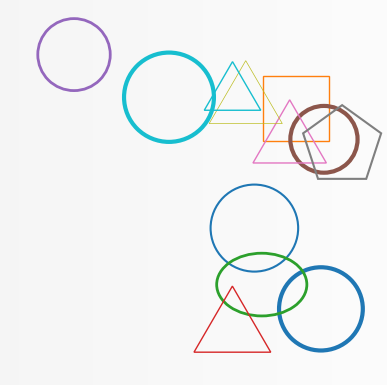[{"shape": "circle", "thickness": 1.5, "radius": 0.57, "center": [0.656, 0.408]}, {"shape": "circle", "thickness": 3, "radius": 0.54, "center": [0.828, 0.198]}, {"shape": "square", "thickness": 1, "radius": 0.42, "center": [0.764, 0.719]}, {"shape": "oval", "thickness": 2, "radius": 0.58, "center": [0.676, 0.261]}, {"shape": "triangle", "thickness": 1, "radius": 0.57, "center": [0.6, 0.142]}, {"shape": "circle", "thickness": 2, "radius": 0.47, "center": [0.191, 0.858]}, {"shape": "circle", "thickness": 3, "radius": 0.43, "center": [0.836, 0.638]}, {"shape": "triangle", "thickness": 1, "radius": 0.55, "center": [0.748, 0.631]}, {"shape": "pentagon", "thickness": 1.5, "radius": 0.53, "center": [0.883, 0.621]}, {"shape": "triangle", "thickness": 0.5, "radius": 0.54, "center": [0.634, 0.734]}, {"shape": "circle", "thickness": 3, "radius": 0.58, "center": [0.436, 0.747]}, {"shape": "triangle", "thickness": 1, "radius": 0.42, "center": [0.6, 0.756]}]